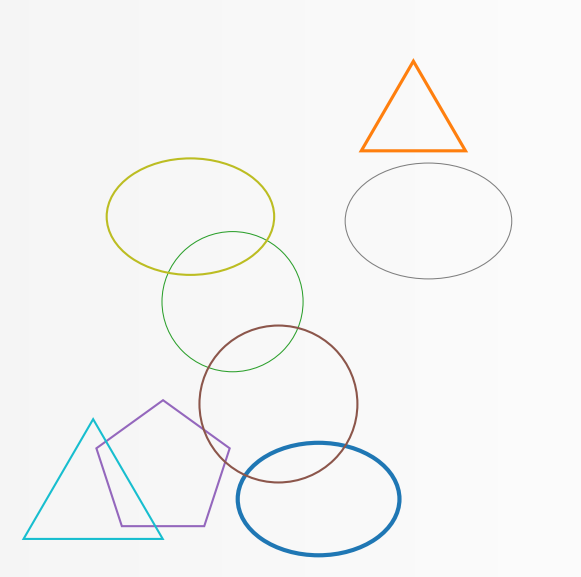[{"shape": "oval", "thickness": 2, "radius": 0.7, "center": [0.548, 0.135]}, {"shape": "triangle", "thickness": 1.5, "radius": 0.52, "center": [0.711, 0.79]}, {"shape": "circle", "thickness": 0.5, "radius": 0.61, "center": [0.4, 0.477]}, {"shape": "pentagon", "thickness": 1, "radius": 0.6, "center": [0.28, 0.186]}, {"shape": "circle", "thickness": 1, "radius": 0.68, "center": [0.479, 0.3]}, {"shape": "oval", "thickness": 0.5, "radius": 0.72, "center": [0.737, 0.616]}, {"shape": "oval", "thickness": 1, "radius": 0.72, "center": [0.328, 0.624]}, {"shape": "triangle", "thickness": 1, "radius": 0.69, "center": [0.16, 0.135]}]